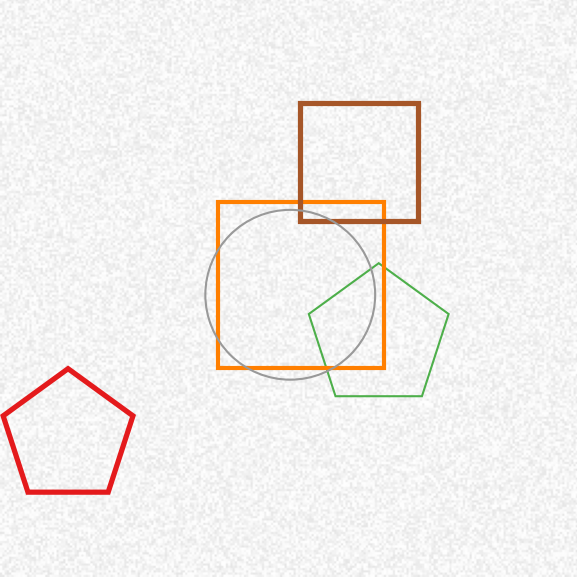[{"shape": "pentagon", "thickness": 2.5, "radius": 0.59, "center": [0.118, 0.243]}, {"shape": "pentagon", "thickness": 1, "radius": 0.64, "center": [0.656, 0.416]}, {"shape": "square", "thickness": 2, "radius": 0.72, "center": [0.521, 0.506]}, {"shape": "square", "thickness": 2.5, "radius": 0.51, "center": [0.621, 0.718]}, {"shape": "circle", "thickness": 1, "radius": 0.74, "center": [0.503, 0.489]}]